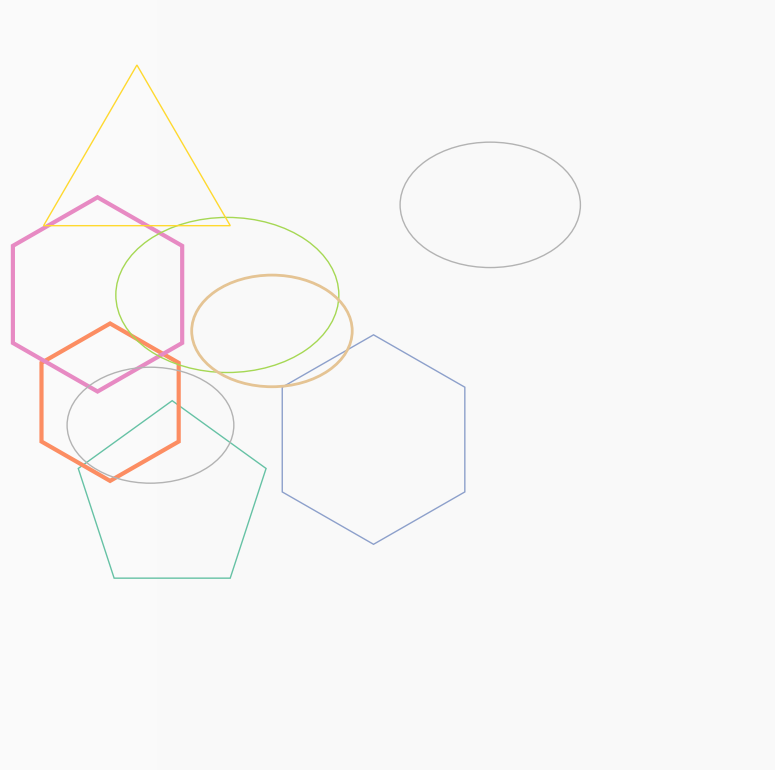[{"shape": "pentagon", "thickness": 0.5, "radius": 0.64, "center": [0.222, 0.352]}, {"shape": "hexagon", "thickness": 1.5, "radius": 0.51, "center": [0.142, 0.478]}, {"shape": "hexagon", "thickness": 0.5, "radius": 0.68, "center": [0.482, 0.429]}, {"shape": "hexagon", "thickness": 1.5, "radius": 0.63, "center": [0.126, 0.618]}, {"shape": "oval", "thickness": 0.5, "radius": 0.72, "center": [0.293, 0.617]}, {"shape": "triangle", "thickness": 0.5, "radius": 0.7, "center": [0.177, 0.776]}, {"shape": "oval", "thickness": 1, "radius": 0.52, "center": [0.351, 0.57]}, {"shape": "oval", "thickness": 0.5, "radius": 0.54, "center": [0.194, 0.448]}, {"shape": "oval", "thickness": 0.5, "radius": 0.58, "center": [0.633, 0.734]}]